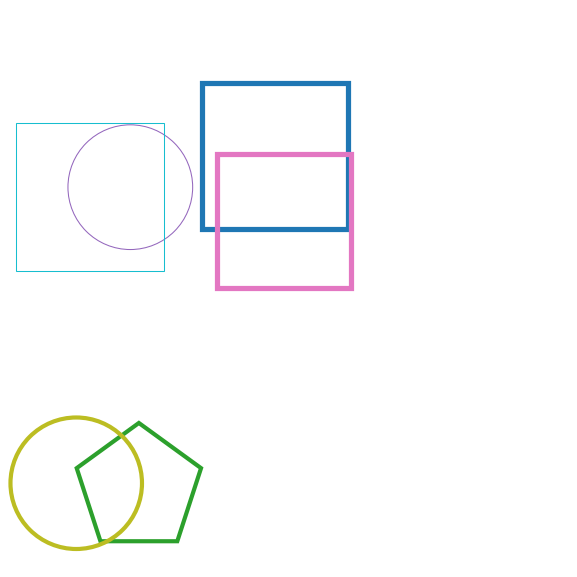[{"shape": "square", "thickness": 2.5, "radius": 0.63, "center": [0.477, 0.729]}, {"shape": "pentagon", "thickness": 2, "radius": 0.57, "center": [0.24, 0.154]}, {"shape": "circle", "thickness": 0.5, "radius": 0.54, "center": [0.226, 0.675]}, {"shape": "square", "thickness": 2.5, "radius": 0.58, "center": [0.492, 0.616]}, {"shape": "circle", "thickness": 2, "radius": 0.57, "center": [0.132, 0.162]}, {"shape": "square", "thickness": 0.5, "radius": 0.64, "center": [0.156, 0.658]}]